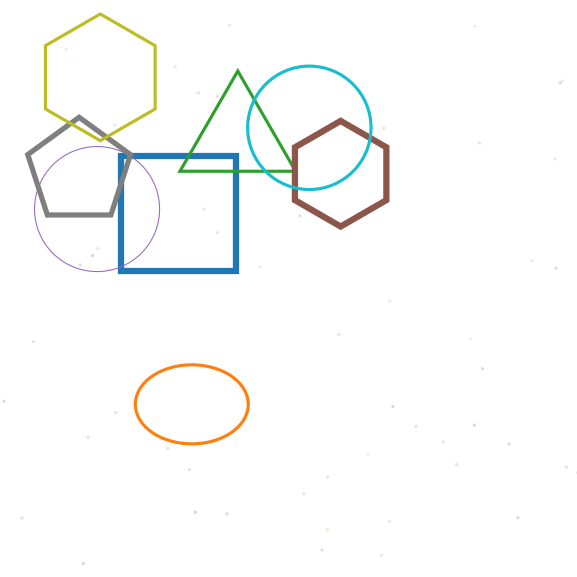[{"shape": "square", "thickness": 3, "radius": 0.5, "center": [0.309, 0.629]}, {"shape": "oval", "thickness": 1.5, "radius": 0.49, "center": [0.332, 0.299]}, {"shape": "triangle", "thickness": 1.5, "radius": 0.58, "center": [0.412, 0.76]}, {"shape": "circle", "thickness": 0.5, "radius": 0.54, "center": [0.168, 0.637]}, {"shape": "hexagon", "thickness": 3, "radius": 0.46, "center": [0.59, 0.698]}, {"shape": "pentagon", "thickness": 2.5, "radius": 0.47, "center": [0.137, 0.703]}, {"shape": "hexagon", "thickness": 1.5, "radius": 0.55, "center": [0.174, 0.865]}, {"shape": "circle", "thickness": 1.5, "radius": 0.53, "center": [0.536, 0.778]}]